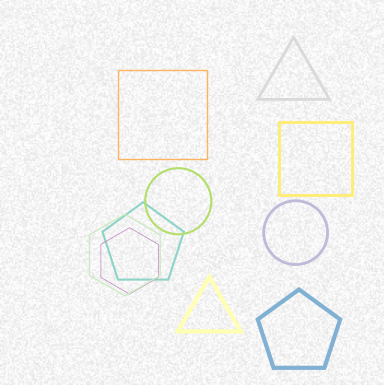[{"shape": "pentagon", "thickness": 1.5, "radius": 0.56, "center": [0.372, 0.364]}, {"shape": "triangle", "thickness": 3, "radius": 0.47, "center": [0.543, 0.186]}, {"shape": "circle", "thickness": 2, "radius": 0.41, "center": [0.768, 0.396]}, {"shape": "pentagon", "thickness": 3, "radius": 0.56, "center": [0.777, 0.136]}, {"shape": "square", "thickness": 1, "radius": 0.58, "center": [0.422, 0.703]}, {"shape": "circle", "thickness": 1.5, "radius": 0.43, "center": [0.463, 0.477]}, {"shape": "triangle", "thickness": 2, "radius": 0.54, "center": [0.763, 0.796]}, {"shape": "hexagon", "thickness": 0.5, "radius": 0.43, "center": [0.337, 0.322]}, {"shape": "hexagon", "thickness": 1, "radius": 0.53, "center": [0.324, 0.338]}, {"shape": "square", "thickness": 2, "radius": 0.47, "center": [0.82, 0.589]}]